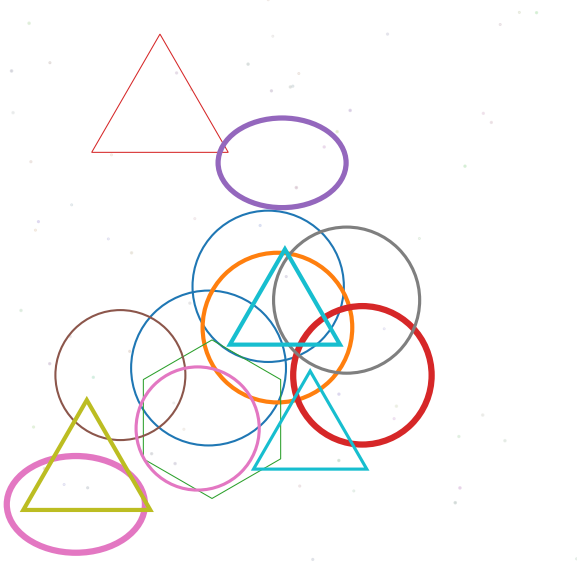[{"shape": "circle", "thickness": 1, "radius": 0.67, "center": [0.361, 0.362]}, {"shape": "circle", "thickness": 1, "radius": 0.66, "center": [0.464, 0.503]}, {"shape": "circle", "thickness": 2, "radius": 0.65, "center": [0.48, 0.432]}, {"shape": "hexagon", "thickness": 0.5, "radius": 0.69, "center": [0.367, 0.273]}, {"shape": "triangle", "thickness": 0.5, "radius": 0.68, "center": [0.277, 0.804]}, {"shape": "circle", "thickness": 3, "radius": 0.6, "center": [0.628, 0.349]}, {"shape": "oval", "thickness": 2.5, "radius": 0.55, "center": [0.488, 0.717]}, {"shape": "circle", "thickness": 1, "radius": 0.56, "center": [0.208, 0.35]}, {"shape": "oval", "thickness": 3, "radius": 0.6, "center": [0.131, 0.126]}, {"shape": "circle", "thickness": 1.5, "radius": 0.53, "center": [0.342, 0.257]}, {"shape": "circle", "thickness": 1.5, "radius": 0.63, "center": [0.6, 0.479]}, {"shape": "triangle", "thickness": 2, "radius": 0.63, "center": [0.15, 0.18]}, {"shape": "triangle", "thickness": 2, "radius": 0.55, "center": [0.493, 0.457]}, {"shape": "triangle", "thickness": 1.5, "radius": 0.57, "center": [0.537, 0.243]}]